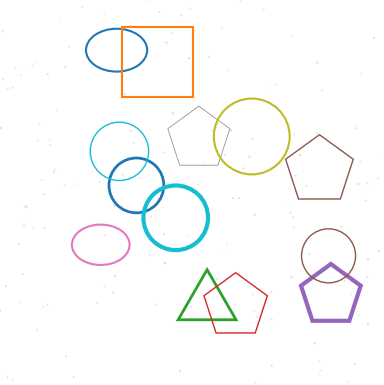[{"shape": "circle", "thickness": 2, "radius": 0.36, "center": [0.354, 0.518]}, {"shape": "oval", "thickness": 1.5, "radius": 0.4, "center": [0.303, 0.87]}, {"shape": "square", "thickness": 1.5, "radius": 0.46, "center": [0.409, 0.838]}, {"shape": "triangle", "thickness": 2, "radius": 0.43, "center": [0.538, 0.213]}, {"shape": "pentagon", "thickness": 1, "radius": 0.43, "center": [0.612, 0.205]}, {"shape": "pentagon", "thickness": 3, "radius": 0.41, "center": [0.859, 0.233]}, {"shape": "pentagon", "thickness": 1, "radius": 0.46, "center": [0.83, 0.558]}, {"shape": "circle", "thickness": 1, "radius": 0.35, "center": [0.853, 0.335]}, {"shape": "oval", "thickness": 1.5, "radius": 0.37, "center": [0.262, 0.364]}, {"shape": "pentagon", "thickness": 0.5, "radius": 0.42, "center": [0.516, 0.64]}, {"shape": "circle", "thickness": 1.5, "radius": 0.49, "center": [0.654, 0.646]}, {"shape": "circle", "thickness": 1, "radius": 0.38, "center": [0.31, 0.607]}, {"shape": "circle", "thickness": 3, "radius": 0.42, "center": [0.456, 0.434]}]